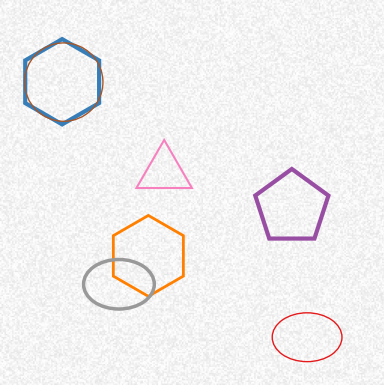[{"shape": "oval", "thickness": 1, "radius": 0.45, "center": [0.798, 0.124]}, {"shape": "hexagon", "thickness": 3, "radius": 0.55, "center": [0.161, 0.788]}, {"shape": "pentagon", "thickness": 3, "radius": 0.5, "center": [0.758, 0.461]}, {"shape": "hexagon", "thickness": 2, "radius": 0.53, "center": [0.385, 0.335]}, {"shape": "circle", "thickness": 1, "radius": 0.51, "center": [0.166, 0.787]}, {"shape": "triangle", "thickness": 1.5, "radius": 0.42, "center": [0.426, 0.553]}, {"shape": "oval", "thickness": 2.5, "radius": 0.46, "center": [0.309, 0.262]}]